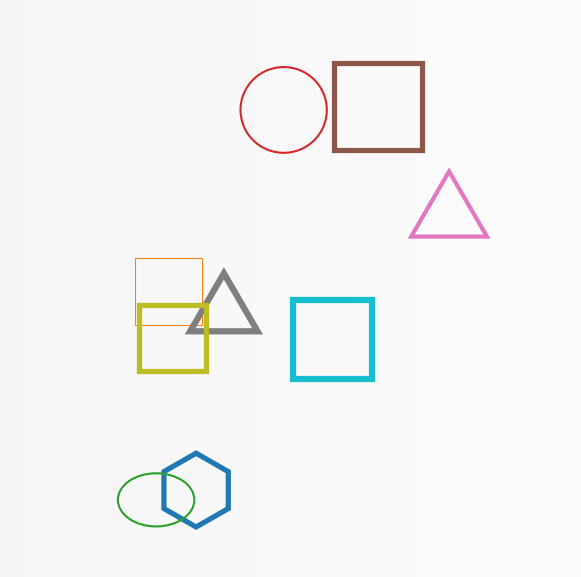[{"shape": "hexagon", "thickness": 2.5, "radius": 0.32, "center": [0.337, 0.15]}, {"shape": "square", "thickness": 0.5, "radius": 0.29, "center": [0.29, 0.495]}, {"shape": "oval", "thickness": 1, "radius": 0.33, "center": [0.269, 0.134]}, {"shape": "circle", "thickness": 1, "radius": 0.37, "center": [0.488, 0.809]}, {"shape": "square", "thickness": 2.5, "radius": 0.38, "center": [0.65, 0.815]}, {"shape": "triangle", "thickness": 2, "radius": 0.38, "center": [0.773, 0.627]}, {"shape": "triangle", "thickness": 3, "radius": 0.33, "center": [0.385, 0.459]}, {"shape": "square", "thickness": 2.5, "radius": 0.29, "center": [0.297, 0.414]}, {"shape": "square", "thickness": 3, "radius": 0.34, "center": [0.572, 0.411]}]